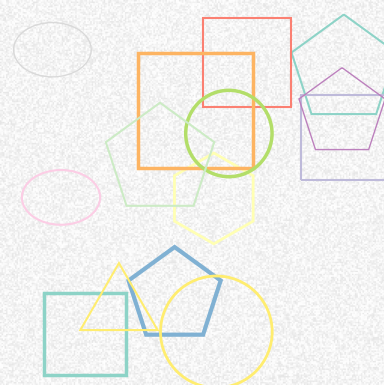[{"shape": "square", "thickness": 2.5, "radius": 0.53, "center": [0.221, 0.132]}, {"shape": "pentagon", "thickness": 1.5, "radius": 0.71, "center": [0.893, 0.819]}, {"shape": "hexagon", "thickness": 2, "radius": 0.59, "center": [0.555, 0.485]}, {"shape": "square", "thickness": 1.5, "radius": 0.56, "center": [0.892, 0.643]}, {"shape": "square", "thickness": 1.5, "radius": 0.58, "center": [0.641, 0.837]}, {"shape": "pentagon", "thickness": 3, "radius": 0.63, "center": [0.454, 0.232]}, {"shape": "square", "thickness": 2.5, "radius": 0.75, "center": [0.508, 0.712]}, {"shape": "circle", "thickness": 2.5, "radius": 0.56, "center": [0.594, 0.653]}, {"shape": "oval", "thickness": 1.5, "radius": 0.51, "center": [0.158, 0.487]}, {"shape": "oval", "thickness": 1, "radius": 0.5, "center": [0.136, 0.871]}, {"shape": "pentagon", "thickness": 1, "radius": 0.59, "center": [0.888, 0.707]}, {"shape": "pentagon", "thickness": 1.5, "radius": 0.74, "center": [0.416, 0.585]}, {"shape": "circle", "thickness": 2, "radius": 0.73, "center": [0.562, 0.138]}, {"shape": "triangle", "thickness": 1.5, "radius": 0.58, "center": [0.309, 0.201]}]